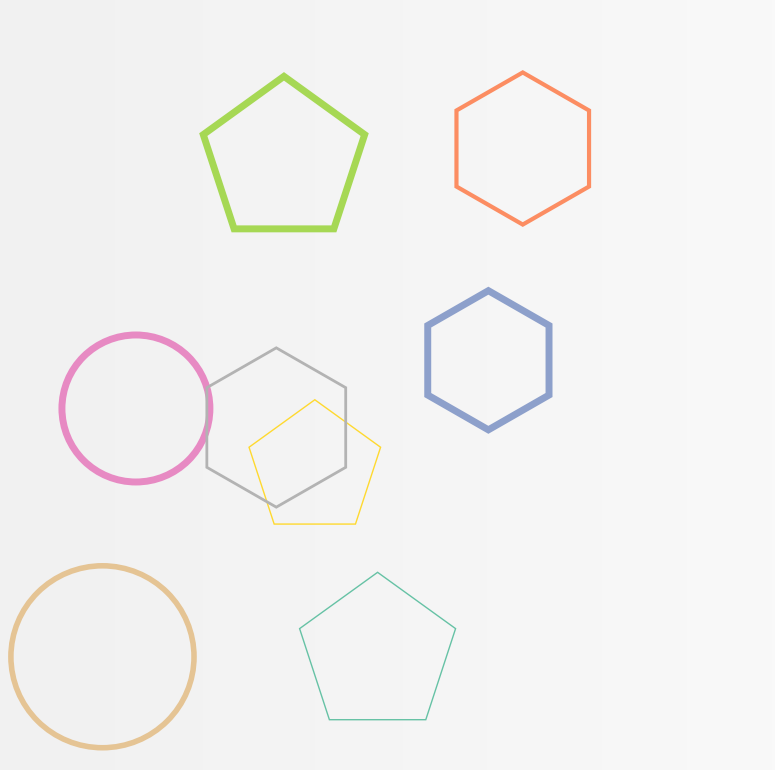[{"shape": "pentagon", "thickness": 0.5, "radius": 0.53, "center": [0.487, 0.151]}, {"shape": "hexagon", "thickness": 1.5, "radius": 0.49, "center": [0.675, 0.807]}, {"shape": "hexagon", "thickness": 2.5, "radius": 0.45, "center": [0.63, 0.532]}, {"shape": "circle", "thickness": 2.5, "radius": 0.48, "center": [0.175, 0.469]}, {"shape": "pentagon", "thickness": 2.5, "radius": 0.55, "center": [0.366, 0.791]}, {"shape": "pentagon", "thickness": 0.5, "radius": 0.45, "center": [0.406, 0.392]}, {"shape": "circle", "thickness": 2, "radius": 0.59, "center": [0.132, 0.147]}, {"shape": "hexagon", "thickness": 1, "radius": 0.52, "center": [0.356, 0.445]}]